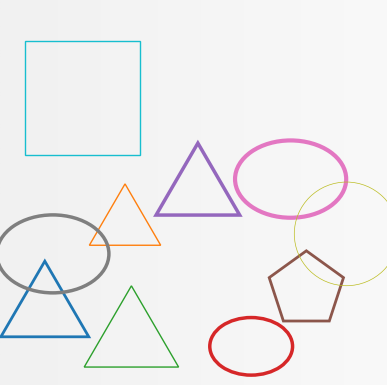[{"shape": "triangle", "thickness": 2, "radius": 0.65, "center": [0.116, 0.191]}, {"shape": "triangle", "thickness": 1, "radius": 0.53, "center": [0.323, 0.416]}, {"shape": "triangle", "thickness": 1, "radius": 0.7, "center": [0.339, 0.117]}, {"shape": "oval", "thickness": 2.5, "radius": 0.53, "center": [0.648, 0.1]}, {"shape": "triangle", "thickness": 2.5, "radius": 0.62, "center": [0.511, 0.504]}, {"shape": "pentagon", "thickness": 2, "radius": 0.5, "center": [0.791, 0.248]}, {"shape": "oval", "thickness": 3, "radius": 0.72, "center": [0.75, 0.535]}, {"shape": "oval", "thickness": 2.5, "radius": 0.72, "center": [0.136, 0.341]}, {"shape": "circle", "thickness": 0.5, "radius": 0.67, "center": [0.894, 0.393]}, {"shape": "square", "thickness": 1, "radius": 0.74, "center": [0.213, 0.746]}]